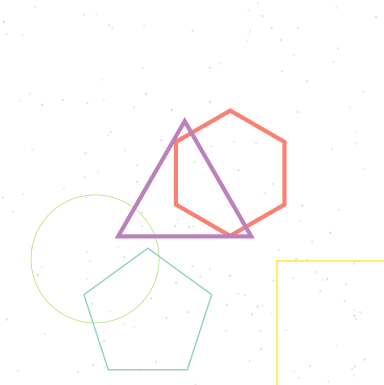[{"shape": "pentagon", "thickness": 1, "radius": 0.87, "center": [0.384, 0.181]}, {"shape": "hexagon", "thickness": 3, "radius": 0.81, "center": [0.598, 0.55]}, {"shape": "circle", "thickness": 0.5, "radius": 0.83, "center": [0.247, 0.328]}, {"shape": "triangle", "thickness": 3, "radius": 1.0, "center": [0.48, 0.486]}, {"shape": "square", "thickness": 1.5, "radius": 0.83, "center": [0.886, 0.156]}]